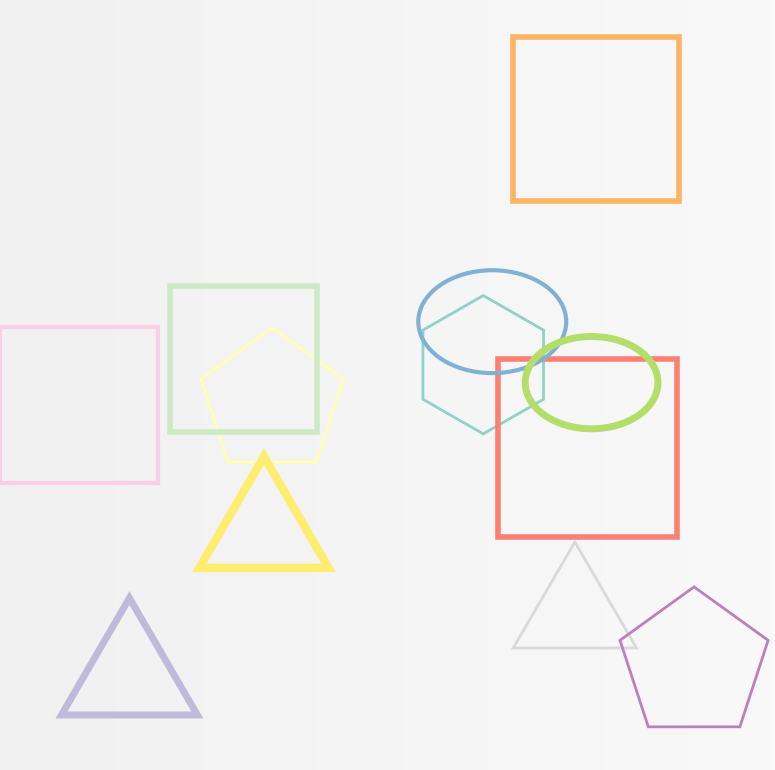[{"shape": "hexagon", "thickness": 1, "radius": 0.45, "center": [0.624, 0.526]}, {"shape": "pentagon", "thickness": 1, "radius": 0.48, "center": [0.351, 0.478]}, {"shape": "triangle", "thickness": 2.5, "radius": 0.51, "center": [0.167, 0.122]}, {"shape": "square", "thickness": 2, "radius": 0.58, "center": [0.758, 0.419]}, {"shape": "oval", "thickness": 1.5, "radius": 0.48, "center": [0.635, 0.582]}, {"shape": "square", "thickness": 2, "radius": 0.54, "center": [0.769, 0.846]}, {"shape": "oval", "thickness": 2.5, "radius": 0.43, "center": [0.763, 0.503]}, {"shape": "square", "thickness": 1.5, "radius": 0.51, "center": [0.102, 0.474]}, {"shape": "triangle", "thickness": 1, "radius": 0.46, "center": [0.742, 0.204]}, {"shape": "pentagon", "thickness": 1, "radius": 0.5, "center": [0.896, 0.137]}, {"shape": "square", "thickness": 2, "radius": 0.47, "center": [0.314, 0.534]}, {"shape": "triangle", "thickness": 3, "radius": 0.48, "center": [0.341, 0.311]}]